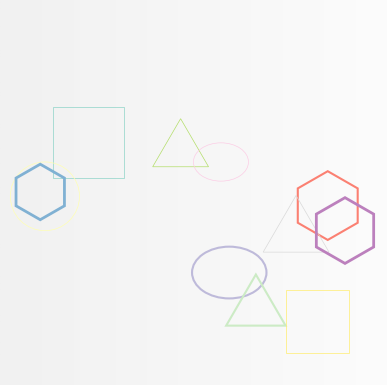[{"shape": "square", "thickness": 0.5, "radius": 0.46, "center": [0.228, 0.631]}, {"shape": "circle", "thickness": 0.5, "radius": 0.45, "center": [0.116, 0.49]}, {"shape": "oval", "thickness": 1.5, "radius": 0.48, "center": [0.592, 0.292]}, {"shape": "hexagon", "thickness": 1.5, "radius": 0.45, "center": [0.846, 0.466]}, {"shape": "hexagon", "thickness": 2, "radius": 0.36, "center": [0.104, 0.501]}, {"shape": "triangle", "thickness": 0.5, "radius": 0.42, "center": [0.466, 0.608]}, {"shape": "oval", "thickness": 0.5, "radius": 0.36, "center": [0.57, 0.579]}, {"shape": "triangle", "thickness": 0.5, "radius": 0.49, "center": [0.764, 0.394]}, {"shape": "hexagon", "thickness": 2, "radius": 0.43, "center": [0.89, 0.401]}, {"shape": "triangle", "thickness": 1.5, "radius": 0.44, "center": [0.66, 0.198]}, {"shape": "square", "thickness": 0.5, "radius": 0.41, "center": [0.82, 0.164]}]